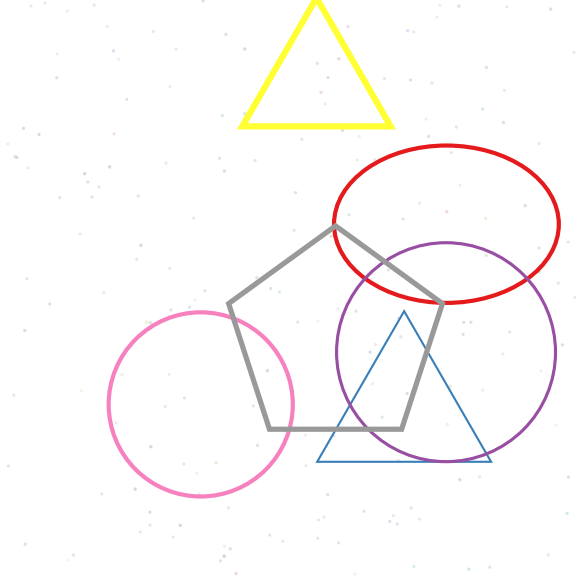[{"shape": "oval", "thickness": 2, "radius": 0.97, "center": [0.773, 0.611]}, {"shape": "triangle", "thickness": 1, "radius": 0.87, "center": [0.7, 0.286]}, {"shape": "circle", "thickness": 1.5, "radius": 0.95, "center": [0.772, 0.389]}, {"shape": "triangle", "thickness": 3, "radius": 0.74, "center": [0.548, 0.855]}, {"shape": "circle", "thickness": 2, "radius": 0.8, "center": [0.348, 0.299]}, {"shape": "pentagon", "thickness": 2.5, "radius": 0.97, "center": [0.581, 0.413]}]